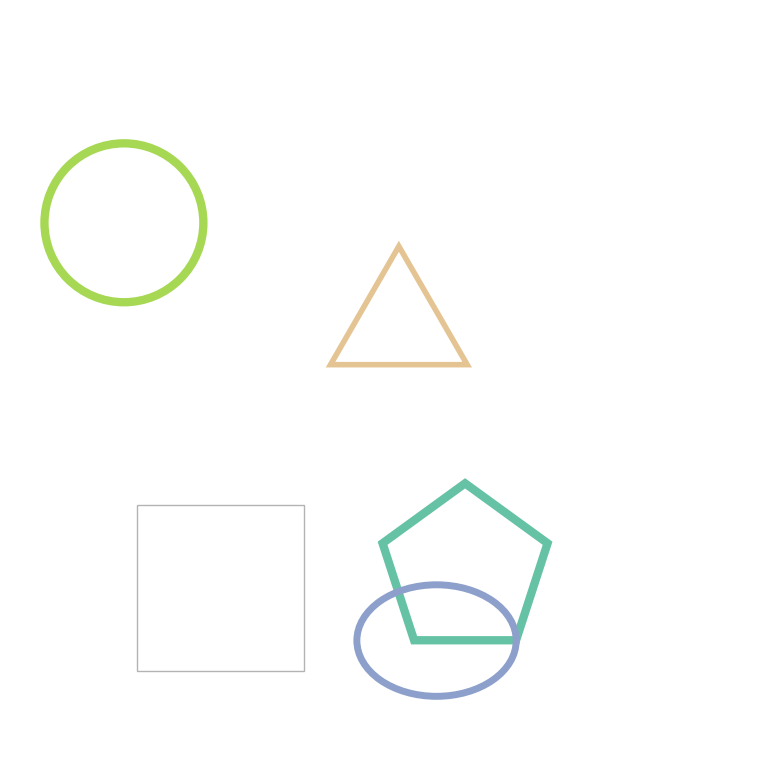[{"shape": "pentagon", "thickness": 3, "radius": 0.56, "center": [0.604, 0.26]}, {"shape": "oval", "thickness": 2.5, "radius": 0.52, "center": [0.567, 0.168]}, {"shape": "circle", "thickness": 3, "radius": 0.52, "center": [0.161, 0.711]}, {"shape": "triangle", "thickness": 2, "radius": 0.51, "center": [0.518, 0.578]}, {"shape": "square", "thickness": 0.5, "radius": 0.54, "center": [0.286, 0.236]}]